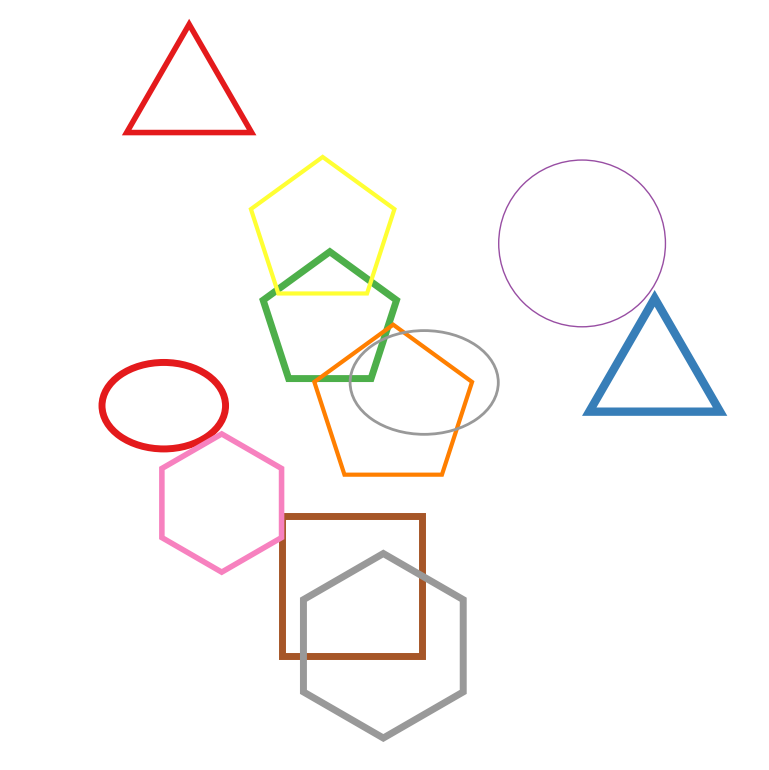[{"shape": "triangle", "thickness": 2, "radius": 0.47, "center": [0.246, 0.875]}, {"shape": "oval", "thickness": 2.5, "radius": 0.4, "center": [0.213, 0.473]}, {"shape": "triangle", "thickness": 3, "radius": 0.49, "center": [0.85, 0.514]}, {"shape": "pentagon", "thickness": 2.5, "radius": 0.46, "center": [0.428, 0.582]}, {"shape": "circle", "thickness": 0.5, "radius": 0.54, "center": [0.756, 0.684]}, {"shape": "pentagon", "thickness": 1.5, "radius": 0.54, "center": [0.511, 0.471]}, {"shape": "pentagon", "thickness": 1.5, "radius": 0.49, "center": [0.419, 0.698]}, {"shape": "square", "thickness": 2.5, "radius": 0.45, "center": [0.458, 0.239]}, {"shape": "hexagon", "thickness": 2, "radius": 0.45, "center": [0.288, 0.347]}, {"shape": "hexagon", "thickness": 2.5, "radius": 0.6, "center": [0.498, 0.161]}, {"shape": "oval", "thickness": 1, "radius": 0.48, "center": [0.551, 0.503]}]